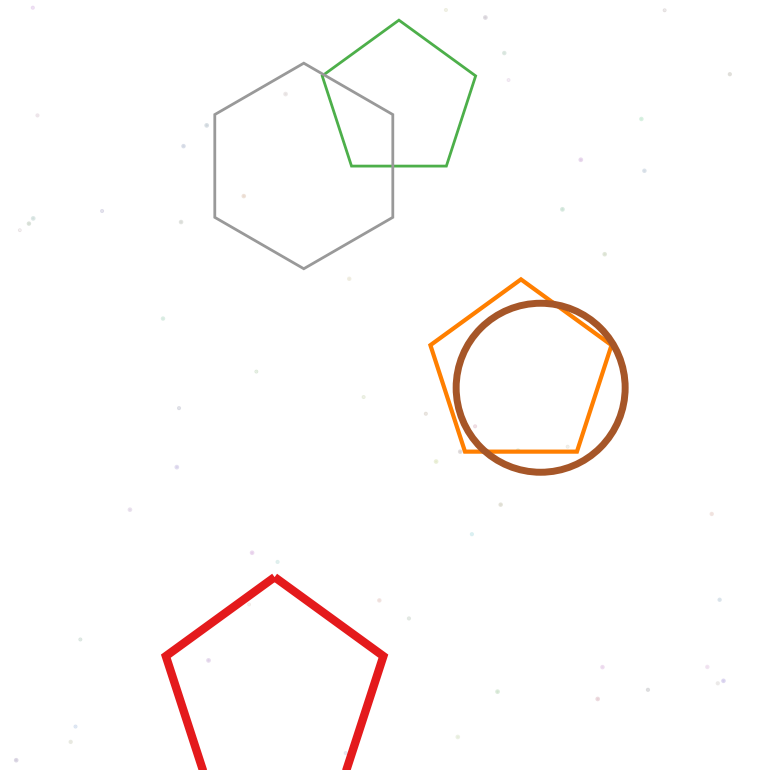[{"shape": "pentagon", "thickness": 3, "radius": 0.74, "center": [0.357, 0.102]}, {"shape": "pentagon", "thickness": 1, "radius": 0.52, "center": [0.518, 0.869]}, {"shape": "pentagon", "thickness": 1.5, "radius": 0.62, "center": [0.677, 0.514]}, {"shape": "circle", "thickness": 2.5, "radius": 0.55, "center": [0.702, 0.496]}, {"shape": "hexagon", "thickness": 1, "radius": 0.67, "center": [0.395, 0.784]}]